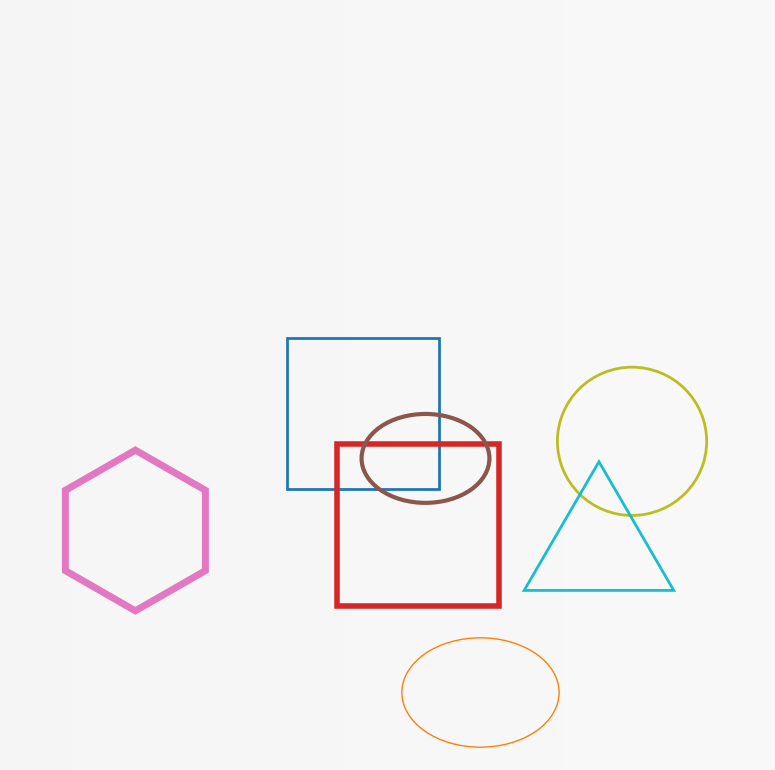[{"shape": "square", "thickness": 1, "radius": 0.49, "center": [0.468, 0.463]}, {"shape": "oval", "thickness": 0.5, "radius": 0.51, "center": [0.62, 0.101]}, {"shape": "square", "thickness": 2, "radius": 0.52, "center": [0.539, 0.318]}, {"shape": "oval", "thickness": 1.5, "radius": 0.41, "center": [0.549, 0.405]}, {"shape": "hexagon", "thickness": 2.5, "radius": 0.52, "center": [0.175, 0.311]}, {"shape": "circle", "thickness": 1, "radius": 0.48, "center": [0.816, 0.427]}, {"shape": "triangle", "thickness": 1, "radius": 0.56, "center": [0.773, 0.289]}]